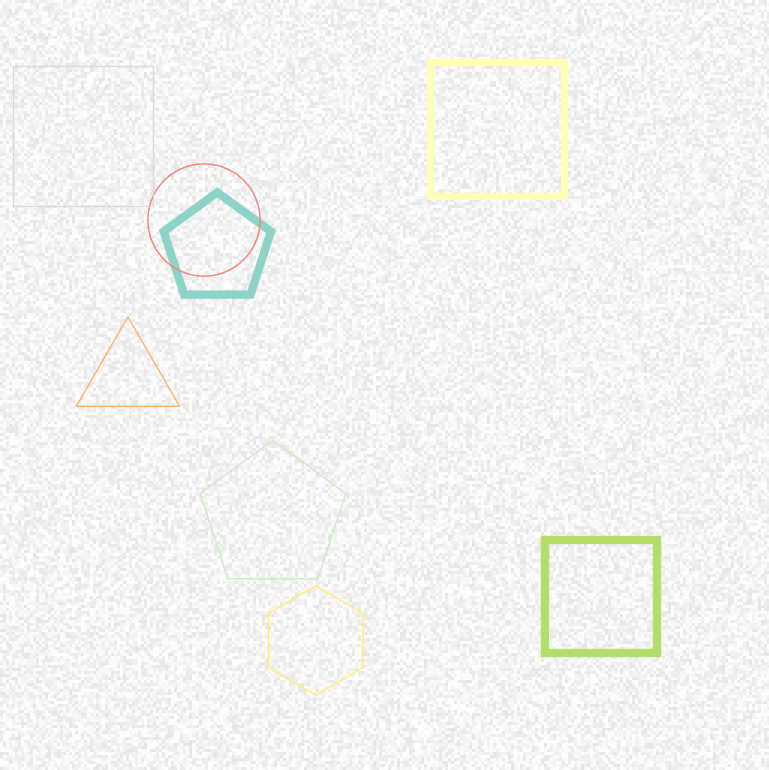[{"shape": "pentagon", "thickness": 3, "radius": 0.37, "center": [0.282, 0.677]}, {"shape": "square", "thickness": 2.5, "radius": 0.44, "center": [0.645, 0.832]}, {"shape": "circle", "thickness": 0.5, "radius": 0.36, "center": [0.265, 0.714]}, {"shape": "triangle", "thickness": 0.5, "radius": 0.39, "center": [0.166, 0.511]}, {"shape": "square", "thickness": 3, "radius": 0.37, "center": [0.781, 0.225]}, {"shape": "square", "thickness": 0.5, "radius": 0.45, "center": [0.108, 0.823]}, {"shape": "pentagon", "thickness": 0.5, "radius": 0.5, "center": [0.354, 0.329]}, {"shape": "hexagon", "thickness": 0.5, "radius": 0.35, "center": [0.41, 0.168]}]